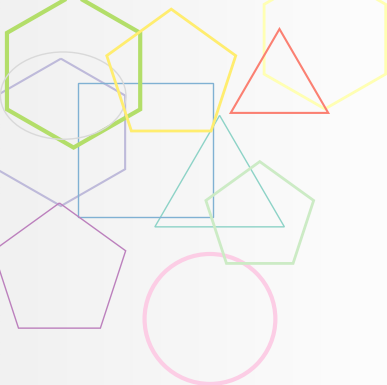[{"shape": "triangle", "thickness": 1, "radius": 0.96, "center": [0.567, 0.507]}, {"shape": "hexagon", "thickness": 2, "radius": 0.91, "center": [0.838, 0.898]}, {"shape": "hexagon", "thickness": 1.5, "radius": 0.96, "center": [0.157, 0.656]}, {"shape": "triangle", "thickness": 1.5, "radius": 0.73, "center": [0.721, 0.779]}, {"shape": "square", "thickness": 1, "radius": 0.87, "center": [0.375, 0.61]}, {"shape": "hexagon", "thickness": 3, "radius": 0.99, "center": [0.19, 0.815]}, {"shape": "circle", "thickness": 3, "radius": 0.84, "center": [0.542, 0.172]}, {"shape": "oval", "thickness": 1, "radius": 0.81, "center": [0.163, 0.752]}, {"shape": "pentagon", "thickness": 1, "radius": 0.9, "center": [0.153, 0.293]}, {"shape": "pentagon", "thickness": 2, "radius": 0.73, "center": [0.67, 0.434]}, {"shape": "pentagon", "thickness": 2, "radius": 0.87, "center": [0.442, 0.801]}]